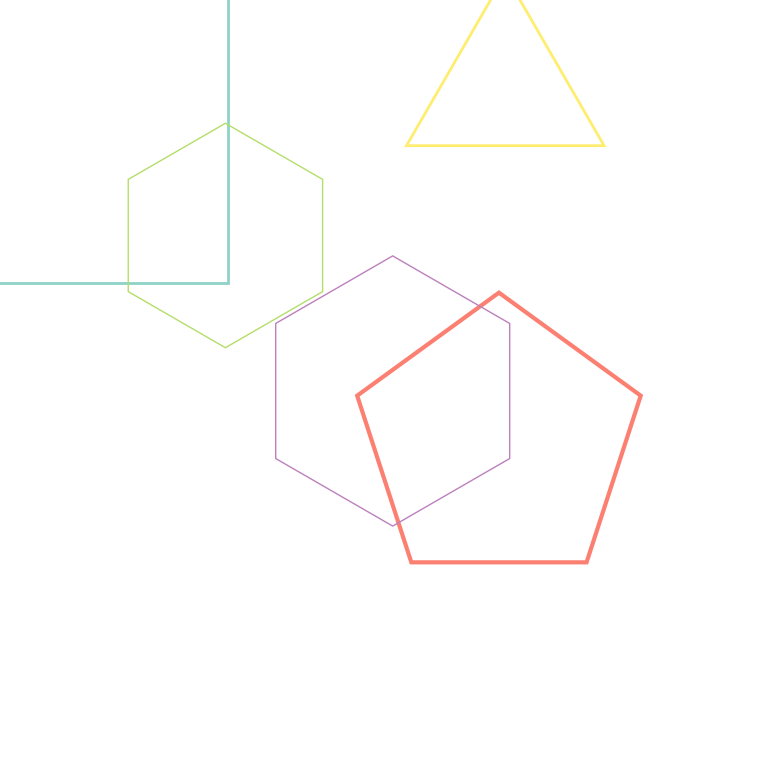[{"shape": "square", "thickness": 1, "radius": 0.95, "center": [0.107, 0.821]}, {"shape": "pentagon", "thickness": 1.5, "radius": 0.97, "center": [0.648, 0.426]}, {"shape": "hexagon", "thickness": 0.5, "radius": 0.73, "center": [0.293, 0.694]}, {"shape": "hexagon", "thickness": 0.5, "radius": 0.88, "center": [0.51, 0.492]}, {"shape": "triangle", "thickness": 1, "radius": 0.74, "center": [0.656, 0.885]}]